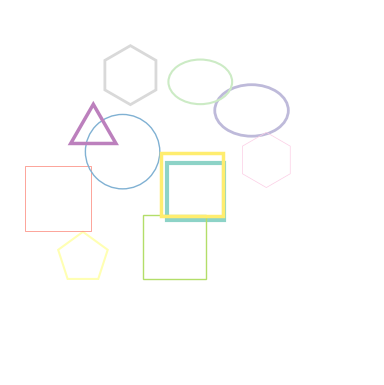[{"shape": "square", "thickness": 3, "radius": 0.37, "center": [0.508, 0.503]}, {"shape": "pentagon", "thickness": 1.5, "radius": 0.34, "center": [0.215, 0.33]}, {"shape": "oval", "thickness": 2, "radius": 0.48, "center": [0.653, 0.713]}, {"shape": "square", "thickness": 0.5, "radius": 0.43, "center": [0.151, 0.484]}, {"shape": "circle", "thickness": 1, "radius": 0.48, "center": [0.318, 0.606]}, {"shape": "square", "thickness": 1, "radius": 0.41, "center": [0.453, 0.359]}, {"shape": "hexagon", "thickness": 0.5, "radius": 0.36, "center": [0.692, 0.585]}, {"shape": "hexagon", "thickness": 2, "radius": 0.38, "center": [0.339, 0.805]}, {"shape": "triangle", "thickness": 2.5, "radius": 0.34, "center": [0.242, 0.661]}, {"shape": "oval", "thickness": 1.5, "radius": 0.41, "center": [0.52, 0.787]}, {"shape": "square", "thickness": 2.5, "radius": 0.41, "center": [0.499, 0.521]}]